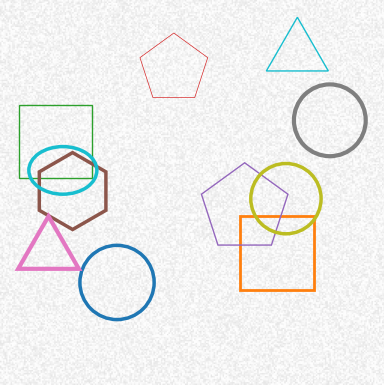[{"shape": "circle", "thickness": 2.5, "radius": 0.48, "center": [0.304, 0.266]}, {"shape": "square", "thickness": 2, "radius": 0.48, "center": [0.719, 0.343]}, {"shape": "square", "thickness": 1, "radius": 0.47, "center": [0.144, 0.633]}, {"shape": "pentagon", "thickness": 0.5, "radius": 0.46, "center": [0.452, 0.822]}, {"shape": "pentagon", "thickness": 1, "radius": 0.59, "center": [0.636, 0.459]}, {"shape": "hexagon", "thickness": 2.5, "radius": 0.5, "center": [0.189, 0.504]}, {"shape": "triangle", "thickness": 3, "radius": 0.46, "center": [0.126, 0.347]}, {"shape": "circle", "thickness": 3, "radius": 0.47, "center": [0.857, 0.688]}, {"shape": "circle", "thickness": 2.5, "radius": 0.46, "center": [0.743, 0.484]}, {"shape": "oval", "thickness": 2.5, "radius": 0.44, "center": [0.163, 0.557]}, {"shape": "triangle", "thickness": 1, "radius": 0.46, "center": [0.772, 0.862]}]